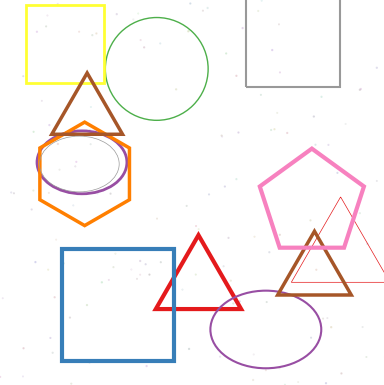[{"shape": "triangle", "thickness": 3, "radius": 0.64, "center": [0.515, 0.261]}, {"shape": "triangle", "thickness": 0.5, "radius": 0.74, "center": [0.885, 0.341]}, {"shape": "square", "thickness": 3, "radius": 0.73, "center": [0.306, 0.209]}, {"shape": "circle", "thickness": 1, "radius": 0.67, "center": [0.407, 0.821]}, {"shape": "oval", "thickness": 1.5, "radius": 0.72, "center": [0.69, 0.144]}, {"shape": "oval", "thickness": 2, "radius": 0.58, "center": [0.213, 0.578]}, {"shape": "hexagon", "thickness": 2.5, "radius": 0.67, "center": [0.22, 0.548]}, {"shape": "square", "thickness": 2, "radius": 0.51, "center": [0.169, 0.886]}, {"shape": "triangle", "thickness": 2.5, "radius": 0.53, "center": [0.226, 0.704]}, {"shape": "triangle", "thickness": 2.5, "radius": 0.55, "center": [0.817, 0.289]}, {"shape": "pentagon", "thickness": 3, "radius": 0.71, "center": [0.81, 0.472]}, {"shape": "square", "thickness": 1.5, "radius": 0.61, "center": [0.76, 0.897]}, {"shape": "oval", "thickness": 0.5, "radius": 0.52, "center": [0.206, 0.574]}]